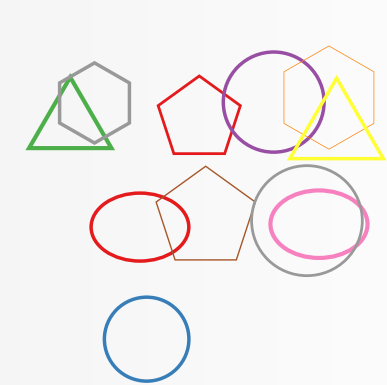[{"shape": "pentagon", "thickness": 2, "radius": 0.56, "center": [0.514, 0.691]}, {"shape": "oval", "thickness": 2.5, "radius": 0.63, "center": [0.361, 0.41]}, {"shape": "circle", "thickness": 2.5, "radius": 0.55, "center": [0.378, 0.119]}, {"shape": "triangle", "thickness": 3, "radius": 0.61, "center": [0.181, 0.677]}, {"shape": "circle", "thickness": 2.5, "radius": 0.65, "center": [0.706, 0.735]}, {"shape": "hexagon", "thickness": 0.5, "radius": 0.67, "center": [0.849, 0.747]}, {"shape": "triangle", "thickness": 2.5, "radius": 0.7, "center": [0.869, 0.658]}, {"shape": "pentagon", "thickness": 1, "radius": 0.67, "center": [0.531, 0.434]}, {"shape": "oval", "thickness": 3, "radius": 0.63, "center": [0.823, 0.418]}, {"shape": "circle", "thickness": 2, "radius": 0.71, "center": [0.792, 0.427]}, {"shape": "hexagon", "thickness": 2.5, "radius": 0.52, "center": [0.244, 0.733]}]